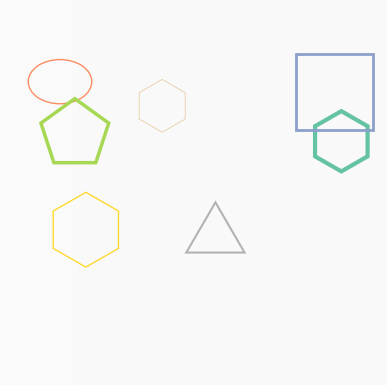[{"shape": "hexagon", "thickness": 3, "radius": 0.39, "center": [0.881, 0.633]}, {"shape": "oval", "thickness": 1, "radius": 0.41, "center": [0.155, 0.788]}, {"shape": "square", "thickness": 2, "radius": 0.5, "center": [0.863, 0.761]}, {"shape": "pentagon", "thickness": 2.5, "radius": 0.46, "center": [0.193, 0.652]}, {"shape": "hexagon", "thickness": 1, "radius": 0.49, "center": [0.222, 0.403]}, {"shape": "hexagon", "thickness": 0.5, "radius": 0.34, "center": [0.419, 0.725]}, {"shape": "triangle", "thickness": 1.5, "radius": 0.43, "center": [0.556, 0.387]}]